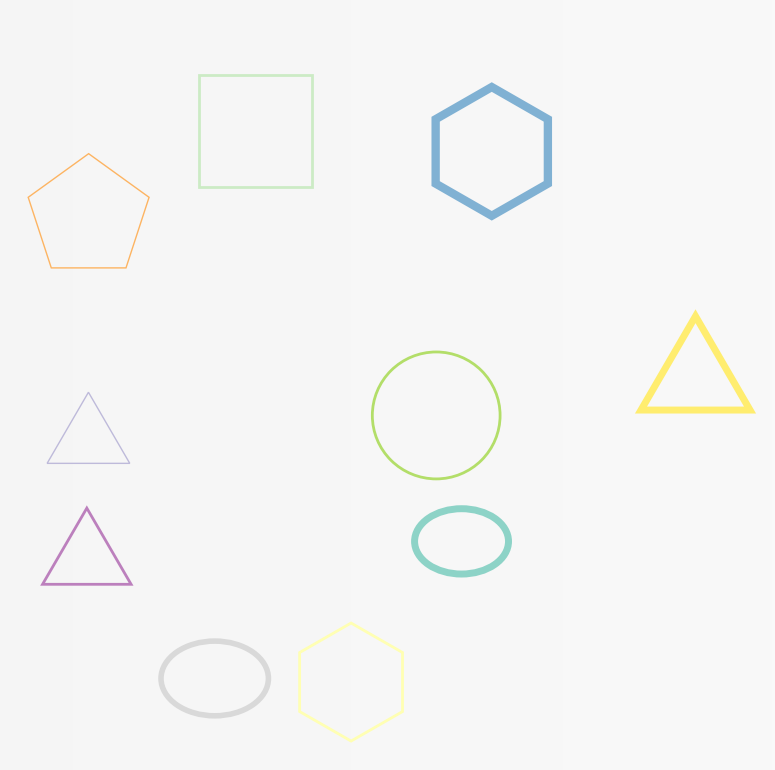[{"shape": "oval", "thickness": 2.5, "radius": 0.3, "center": [0.596, 0.297]}, {"shape": "hexagon", "thickness": 1, "radius": 0.38, "center": [0.453, 0.114]}, {"shape": "triangle", "thickness": 0.5, "radius": 0.31, "center": [0.114, 0.429]}, {"shape": "hexagon", "thickness": 3, "radius": 0.42, "center": [0.635, 0.803]}, {"shape": "pentagon", "thickness": 0.5, "radius": 0.41, "center": [0.114, 0.718]}, {"shape": "circle", "thickness": 1, "radius": 0.41, "center": [0.563, 0.46]}, {"shape": "oval", "thickness": 2, "radius": 0.35, "center": [0.277, 0.119]}, {"shape": "triangle", "thickness": 1, "radius": 0.33, "center": [0.112, 0.274]}, {"shape": "square", "thickness": 1, "radius": 0.36, "center": [0.33, 0.83]}, {"shape": "triangle", "thickness": 2.5, "radius": 0.41, "center": [0.897, 0.508]}]